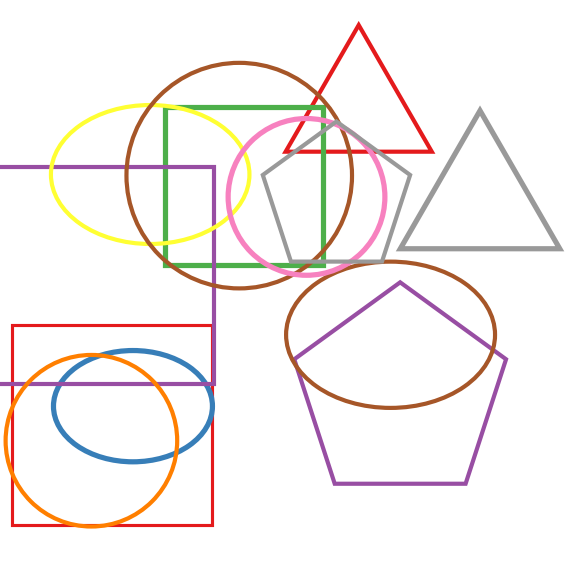[{"shape": "square", "thickness": 1.5, "radius": 0.87, "center": [0.193, 0.264]}, {"shape": "triangle", "thickness": 2, "radius": 0.73, "center": [0.621, 0.81]}, {"shape": "oval", "thickness": 2.5, "radius": 0.69, "center": [0.23, 0.296]}, {"shape": "square", "thickness": 2.5, "radius": 0.68, "center": [0.422, 0.677]}, {"shape": "pentagon", "thickness": 2, "radius": 0.96, "center": [0.693, 0.317]}, {"shape": "square", "thickness": 2, "radius": 0.94, "center": [0.183, 0.523]}, {"shape": "circle", "thickness": 2, "radius": 0.74, "center": [0.158, 0.236]}, {"shape": "oval", "thickness": 2, "radius": 0.86, "center": [0.26, 0.697]}, {"shape": "oval", "thickness": 2, "radius": 0.9, "center": [0.676, 0.419]}, {"shape": "circle", "thickness": 2, "radius": 0.98, "center": [0.414, 0.695]}, {"shape": "circle", "thickness": 2.5, "radius": 0.68, "center": [0.531, 0.658]}, {"shape": "triangle", "thickness": 2.5, "radius": 0.8, "center": [0.831, 0.648]}, {"shape": "pentagon", "thickness": 2, "radius": 0.67, "center": [0.583, 0.655]}]